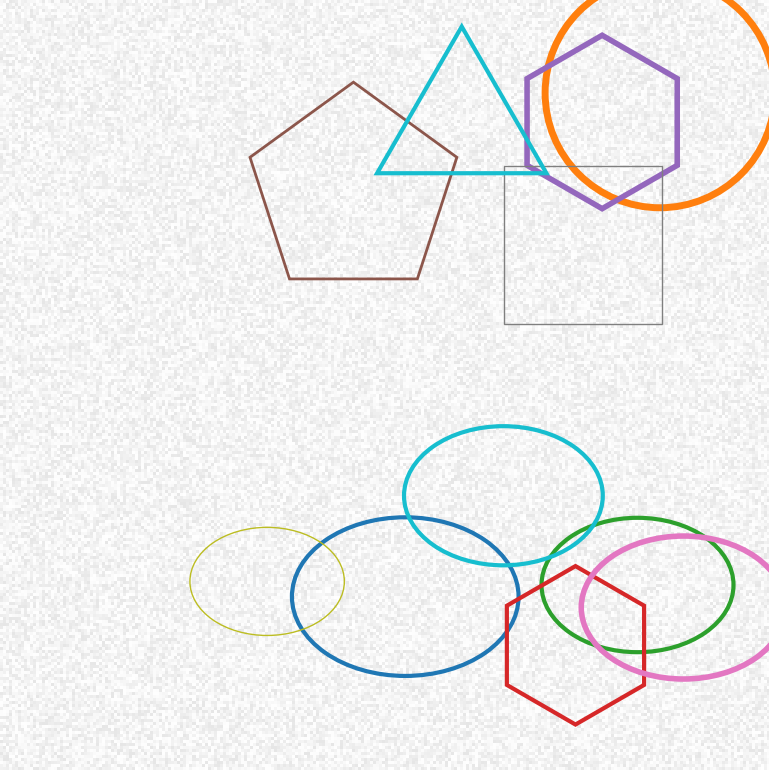[{"shape": "oval", "thickness": 1.5, "radius": 0.74, "center": [0.526, 0.225]}, {"shape": "circle", "thickness": 2.5, "radius": 0.75, "center": [0.857, 0.879]}, {"shape": "oval", "thickness": 1.5, "radius": 0.62, "center": [0.828, 0.24]}, {"shape": "hexagon", "thickness": 1.5, "radius": 0.51, "center": [0.747, 0.162]}, {"shape": "hexagon", "thickness": 2, "radius": 0.56, "center": [0.782, 0.842]}, {"shape": "pentagon", "thickness": 1, "radius": 0.71, "center": [0.459, 0.752]}, {"shape": "oval", "thickness": 2, "radius": 0.66, "center": [0.888, 0.211]}, {"shape": "square", "thickness": 0.5, "radius": 0.51, "center": [0.757, 0.681]}, {"shape": "oval", "thickness": 0.5, "radius": 0.5, "center": [0.347, 0.245]}, {"shape": "oval", "thickness": 1.5, "radius": 0.65, "center": [0.654, 0.356]}, {"shape": "triangle", "thickness": 1.5, "radius": 0.63, "center": [0.6, 0.839]}]